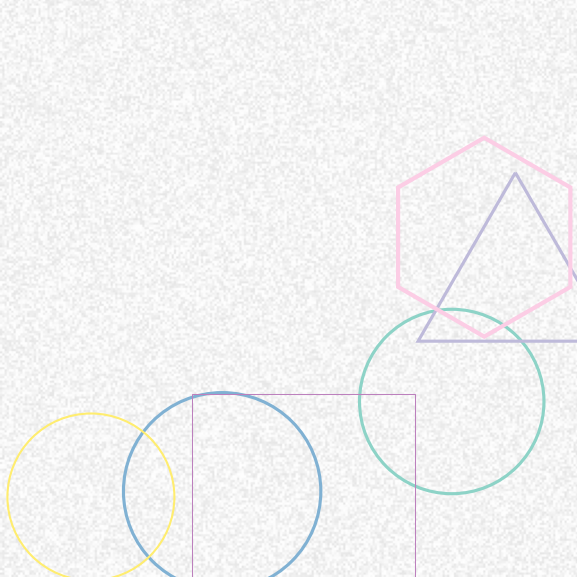[{"shape": "circle", "thickness": 1.5, "radius": 0.8, "center": [0.782, 0.304]}, {"shape": "triangle", "thickness": 1.5, "radius": 0.97, "center": [0.892, 0.506]}, {"shape": "circle", "thickness": 1.5, "radius": 0.85, "center": [0.385, 0.148]}, {"shape": "hexagon", "thickness": 2, "radius": 0.86, "center": [0.839, 0.588]}, {"shape": "square", "thickness": 0.5, "radius": 0.96, "center": [0.525, 0.124]}, {"shape": "circle", "thickness": 1, "radius": 0.72, "center": [0.157, 0.139]}]